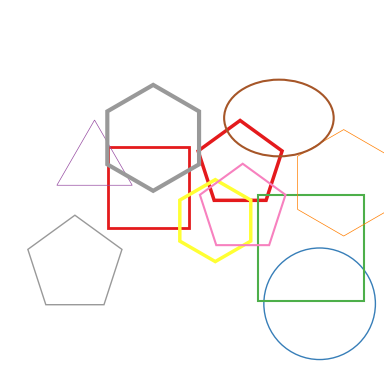[{"shape": "pentagon", "thickness": 2.5, "radius": 0.57, "center": [0.624, 0.572]}, {"shape": "square", "thickness": 2, "radius": 0.52, "center": [0.386, 0.512]}, {"shape": "circle", "thickness": 1, "radius": 0.72, "center": [0.83, 0.211]}, {"shape": "square", "thickness": 1.5, "radius": 0.69, "center": [0.808, 0.356]}, {"shape": "triangle", "thickness": 0.5, "radius": 0.56, "center": [0.246, 0.575]}, {"shape": "hexagon", "thickness": 0.5, "radius": 0.69, "center": [0.893, 0.525]}, {"shape": "hexagon", "thickness": 2.5, "radius": 0.53, "center": [0.559, 0.427]}, {"shape": "oval", "thickness": 1.5, "radius": 0.71, "center": [0.724, 0.694]}, {"shape": "pentagon", "thickness": 1.5, "radius": 0.58, "center": [0.63, 0.458]}, {"shape": "pentagon", "thickness": 1, "radius": 0.64, "center": [0.195, 0.313]}, {"shape": "hexagon", "thickness": 3, "radius": 0.69, "center": [0.398, 0.642]}]